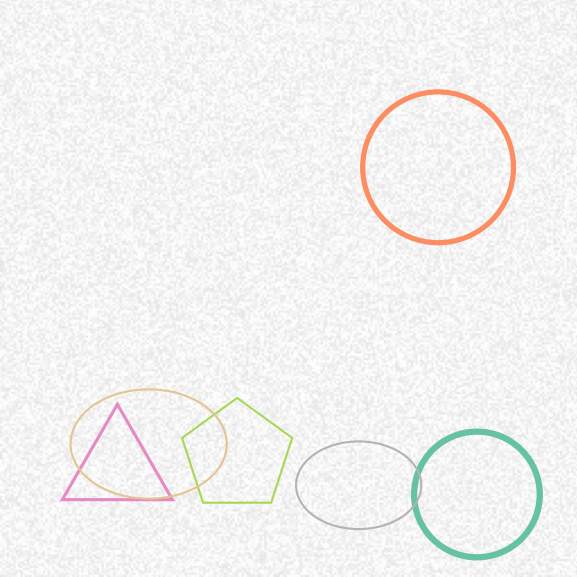[{"shape": "circle", "thickness": 3, "radius": 0.54, "center": [0.826, 0.143]}, {"shape": "circle", "thickness": 2.5, "radius": 0.65, "center": [0.759, 0.709]}, {"shape": "triangle", "thickness": 1.5, "radius": 0.55, "center": [0.203, 0.189]}, {"shape": "pentagon", "thickness": 1, "radius": 0.5, "center": [0.411, 0.21]}, {"shape": "oval", "thickness": 1, "radius": 0.68, "center": [0.257, 0.23]}, {"shape": "oval", "thickness": 1, "radius": 0.54, "center": [0.621, 0.159]}]